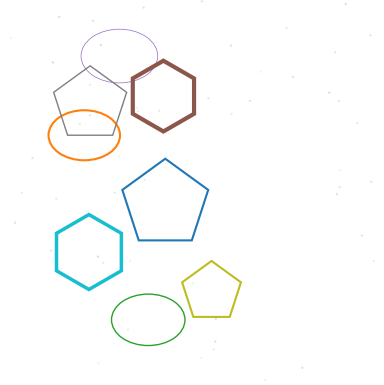[{"shape": "pentagon", "thickness": 1.5, "radius": 0.59, "center": [0.429, 0.47]}, {"shape": "oval", "thickness": 1.5, "radius": 0.46, "center": [0.219, 0.649]}, {"shape": "oval", "thickness": 1, "radius": 0.48, "center": [0.385, 0.169]}, {"shape": "oval", "thickness": 0.5, "radius": 0.5, "center": [0.31, 0.854]}, {"shape": "hexagon", "thickness": 3, "radius": 0.46, "center": [0.424, 0.75]}, {"shape": "pentagon", "thickness": 1, "radius": 0.5, "center": [0.234, 0.729]}, {"shape": "pentagon", "thickness": 1.5, "radius": 0.4, "center": [0.549, 0.242]}, {"shape": "hexagon", "thickness": 2.5, "radius": 0.49, "center": [0.231, 0.345]}]